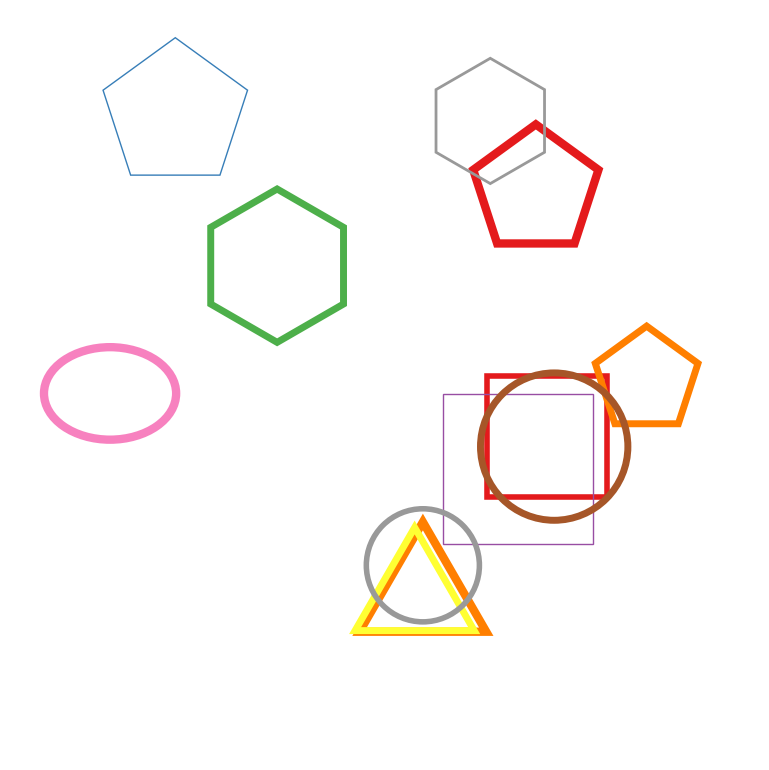[{"shape": "square", "thickness": 2, "radius": 0.39, "center": [0.71, 0.433]}, {"shape": "pentagon", "thickness": 3, "radius": 0.43, "center": [0.696, 0.753]}, {"shape": "pentagon", "thickness": 0.5, "radius": 0.49, "center": [0.228, 0.852]}, {"shape": "hexagon", "thickness": 2.5, "radius": 0.5, "center": [0.36, 0.655]}, {"shape": "square", "thickness": 0.5, "radius": 0.49, "center": [0.673, 0.391]}, {"shape": "triangle", "thickness": 3, "radius": 0.48, "center": [0.549, 0.227]}, {"shape": "pentagon", "thickness": 2.5, "radius": 0.35, "center": [0.84, 0.506]}, {"shape": "triangle", "thickness": 2.5, "radius": 0.45, "center": [0.538, 0.226]}, {"shape": "circle", "thickness": 2.5, "radius": 0.48, "center": [0.72, 0.42]}, {"shape": "oval", "thickness": 3, "radius": 0.43, "center": [0.143, 0.489]}, {"shape": "circle", "thickness": 2, "radius": 0.37, "center": [0.549, 0.266]}, {"shape": "hexagon", "thickness": 1, "radius": 0.41, "center": [0.637, 0.843]}]